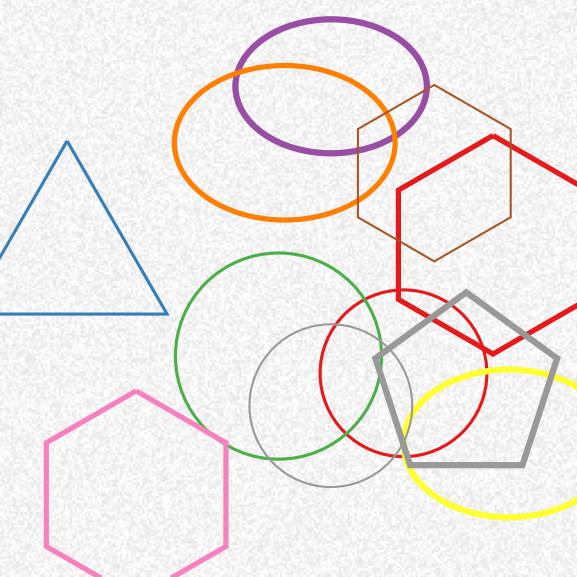[{"shape": "circle", "thickness": 1.5, "radius": 0.72, "center": [0.699, 0.353]}, {"shape": "hexagon", "thickness": 2.5, "radius": 0.95, "center": [0.854, 0.575]}, {"shape": "triangle", "thickness": 1.5, "radius": 1.0, "center": [0.116, 0.555]}, {"shape": "circle", "thickness": 1.5, "radius": 0.89, "center": [0.482, 0.383]}, {"shape": "oval", "thickness": 3, "radius": 0.83, "center": [0.573, 0.85]}, {"shape": "oval", "thickness": 2.5, "radius": 0.96, "center": [0.493, 0.752]}, {"shape": "oval", "thickness": 3, "radius": 0.91, "center": [0.881, 0.231]}, {"shape": "hexagon", "thickness": 1, "radius": 0.76, "center": [0.752, 0.699]}, {"shape": "hexagon", "thickness": 2.5, "radius": 0.9, "center": [0.236, 0.143]}, {"shape": "pentagon", "thickness": 3, "radius": 0.83, "center": [0.807, 0.327]}, {"shape": "circle", "thickness": 1, "radius": 0.7, "center": [0.573, 0.297]}]